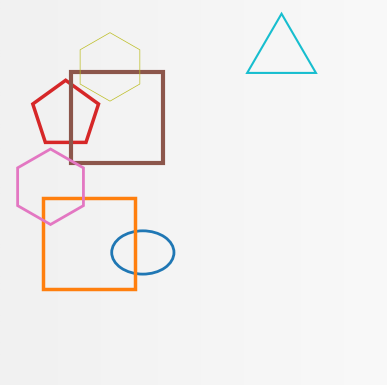[{"shape": "oval", "thickness": 2, "radius": 0.4, "center": [0.369, 0.344]}, {"shape": "square", "thickness": 2.5, "radius": 0.59, "center": [0.229, 0.367]}, {"shape": "pentagon", "thickness": 2.5, "radius": 0.45, "center": [0.169, 0.702]}, {"shape": "square", "thickness": 3, "radius": 0.59, "center": [0.302, 0.695]}, {"shape": "hexagon", "thickness": 2, "radius": 0.49, "center": [0.13, 0.515]}, {"shape": "hexagon", "thickness": 0.5, "radius": 0.44, "center": [0.284, 0.826]}, {"shape": "triangle", "thickness": 1.5, "radius": 0.51, "center": [0.727, 0.862]}]